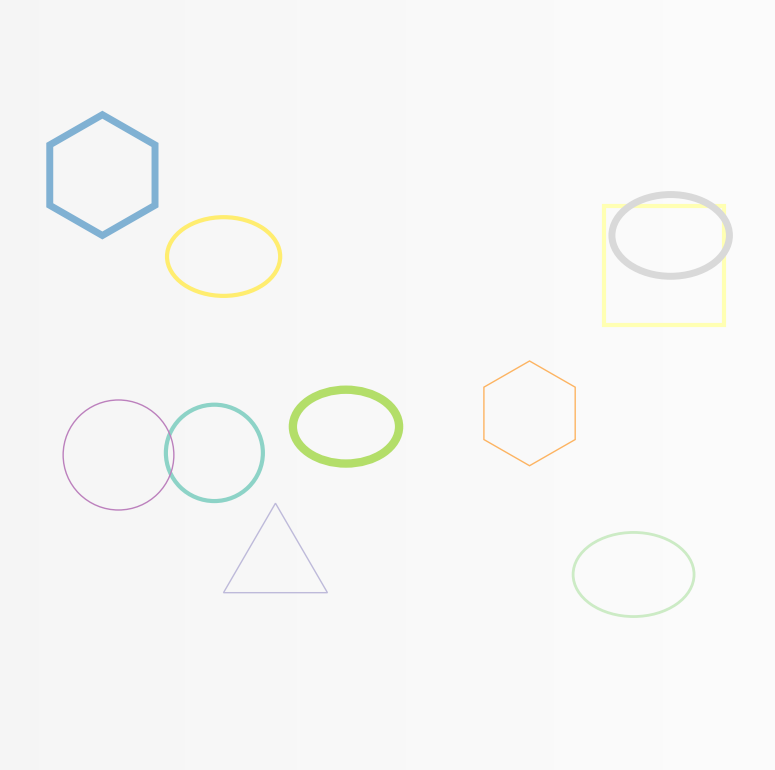[{"shape": "circle", "thickness": 1.5, "radius": 0.31, "center": [0.277, 0.412]}, {"shape": "square", "thickness": 1.5, "radius": 0.38, "center": [0.857, 0.655]}, {"shape": "triangle", "thickness": 0.5, "radius": 0.39, "center": [0.355, 0.269]}, {"shape": "hexagon", "thickness": 2.5, "radius": 0.39, "center": [0.132, 0.773]}, {"shape": "hexagon", "thickness": 0.5, "radius": 0.34, "center": [0.683, 0.463]}, {"shape": "oval", "thickness": 3, "radius": 0.34, "center": [0.446, 0.446]}, {"shape": "oval", "thickness": 2.5, "radius": 0.38, "center": [0.865, 0.694]}, {"shape": "circle", "thickness": 0.5, "radius": 0.36, "center": [0.153, 0.409]}, {"shape": "oval", "thickness": 1, "radius": 0.39, "center": [0.818, 0.254]}, {"shape": "oval", "thickness": 1.5, "radius": 0.37, "center": [0.289, 0.667]}]